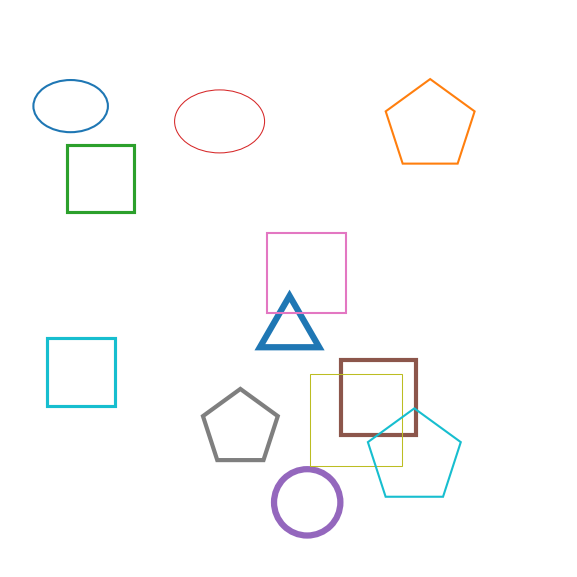[{"shape": "oval", "thickness": 1, "radius": 0.32, "center": [0.122, 0.815]}, {"shape": "triangle", "thickness": 3, "radius": 0.3, "center": [0.501, 0.427]}, {"shape": "pentagon", "thickness": 1, "radius": 0.4, "center": [0.745, 0.781]}, {"shape": "square", "thickness": 1.5, "radius": 0.29, "center": [0.174, 0.69]}, {"shape": "oval", "thickness": 0.5, "radius": 0.39, "center": [0.38, 0.789]}, {"shape": "circle", "thickness": 3, "radius": 0.29, "center": [0.532, 0.129]}, {"shape": "square", "thickness": 2, "radius": 0.33, "center": [0.655, 0.311]}, {"shape": "square", "thickness": 1, "radius": 0.34, "center": [0.531, 0.527]}, {"shape": "pentagon", "thickness": 2, "radius": 0.34, "center": [0.416, 0.258]}, {"shape": "square", "thickness": 0.5, "radius": 0.4, "center": [0.616, 0.272]}, {"shape": "pentagon", "thickness": 1, "radius": 0.42, "center": [0.717, 0.207]}, {"shape": "square", "thickness": 1.5, "radius": 0.29, "center": [0.141, 0.354]}]